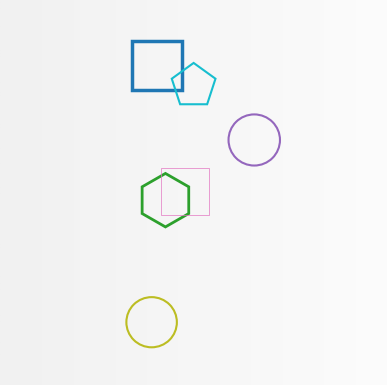[{"shape": "square", "thickness": 2.5, "radius": 0.32, "center": [0.405, 0.83]}, {"shape": "hexagon", "thickness": 2, "radius": 0.35, "center": [0.427, 0.48]}, {"shape": "circle", "thickness": 1.5, "radius": 0.33, "center": [0.656, 0.636]}, {"shape": "square", "thickness": 0.5, "radius": 0.31, "center": [0.478, 0.503]}, {"shape": "circle", "thickness": 1.5, "radius": 0.33, "center": [0.391, 0.163]}, {"shape": "pentagon", "thickness": 1.5, "radius": 0.3, "center": [0.5, 0.777]}]